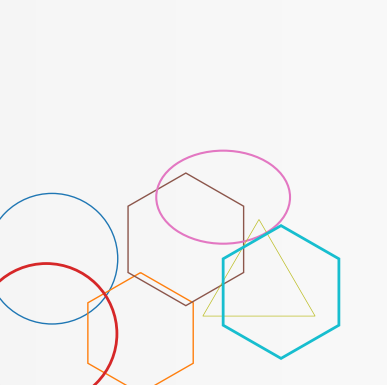[{"shape": "circle", "thickness": 1, "radius": 0.85, "center": [0.134, 0.328]}, {"shape": "hexagon", "thickness": 1, "radius": 0.78, "center": [0.363, 0.135]}, {"shape": "circle", "thickness": 2, "radius": 0.91, "center": [0.119, 0.133]}, {"shape": "hexagon", "thickness": 1, "radius": 0.86, "center": [0.48, 0.378]}, {"shape": "oval", "thickness": 1.5, "radius": 0.86, "center": [0.576, 0.488]}, {"shape": "triangle", "thickness": 0.5, "radius": 0.84, "center": [0.668, 0.263]}, {"shape": "hexagon", "thickness": 2, "radius": 0.86, "center": [0.725, 0.242]}]